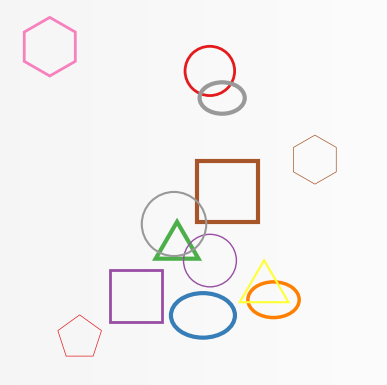[{"shape": "circle", "thickness": 2, "radius": 0.32, "center": [0.541, 0.816]}, {"shape": "pentagon", "thickness": 0.5, "radius": 0.3, "center": [0.206, 0.123]}, {"shape": "oval", "thickness": 3, "radius": 0.41, "center": [0.524, 0.181]}, {"shape": "triangle", "thickness": 3, "radius": 0.32, "center": [0.457, 0.36]}, {"shape": "circle", "thickness": 1, "radius": 0.34, "center": [0.542, 0.323]}, {"shape": "square", "thickness": 2, "radius": 0.34, "center": [0.35, 0.232]}, {"shape": "oval", "thickness": 2.5, "radius": 0.33, "center": [0.706, 0.221]}, {"shape": "triangle", "thickness": 1.5, "radius": 0.36, "center": [0.682, 0.251]}, {"shape": "hexagon", "thickness": 0.5, "radius": 0.32, "center": [0.813, 0.585]}, {"shape": "square", "thickness": 3, "radius": 0.4, "center": [0.587, 0.503]}, {"shape": "hexagon", "thickness": 2, "radius": 0.38, "center": [0.128, 0.879]}, {"shape": "circle", "thickness": 1.5, "radius": 0.42, "center": [0.449, 0.418]}, {"shape": "oval", "thickness": 3, "radius": 0.29, "center": [0.573, 0.745]}]